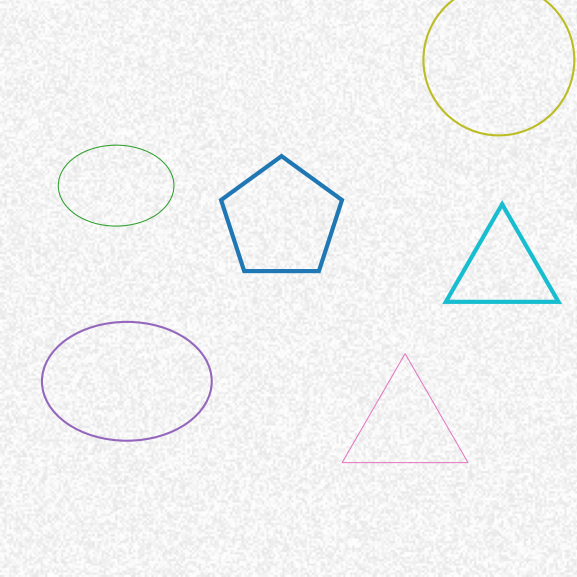[{"shape": "pentagon", "thickness": 2, "radius": 0.55, "center": [0.488, 0.619]}, {"shape": "oval", "thickness": 0.5, "radius": 0.5, "center": [0.201, 0.678]}, {"shape": "oval", "thickness": 1, "radius": 0.73, "center": [0.22, 0.339]}, {"shape": "triangle", "thickness": 0.5, "radius": 0.63, "center": [0.701, 0.261]}, {"shape": "circle", "thickness": 1, "radius": 0.65, "center": [0.864, 0.895]}, {"shape": "triangle", "thickness": 2, "radius": 0.56, "center": [0.87, 0.533]}]